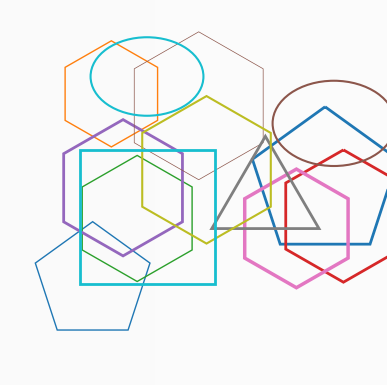[{"shape": "pentagon", "thickness": 1, "radius": 0.78, "center": [0.239, 0.269]}, {"shape": "pentagon", "thickness": 2, "radius": 0.99, "center": [0.839, 0.525]}, {"shape": "hexagon", "thickness": 1, "radius": 0.69, "center": [0.287, 0.756]}, {"shape": "hexagon", "thickness": 1, "radius": 0.82, "center": [0.354, 0.433]}, {"shape": "hexagon", "thickness": 2, "radius": 0.86, "center": [0.886, 0.439]}, {"shape": "hexagon", "thickness": 2, "radius": 0.88, "center": [0.318, 0.512]}, {"shape": "oval", "thickness": 1.5, "radius": 0.79, "center": [0.862, 0.68]}, {"shape": "hexagon", "thickness": 0.5, "radius": 0.96, "center": [0.513, 0.725]}, {"shape": "hexagon", "thickness": 2.5, "radius": 0.77, "center": [0.765, 0.407]}, {"shape": "triangle", "thickness": 2, "radius": 0.8, "center": [0.685, 0.486]}, {"shape": "hexagon", "thickness": 1.5, "radius": 0.96, "center": [0.533, 0.559]}, {"shape": "oval", "thickness": 1.5, "radius": 0.73, "center": [0.379, 0.801]}, {"shape": "square", "thickness": 2, "radius": 0.87, "center": [0.381, 0.436]}]